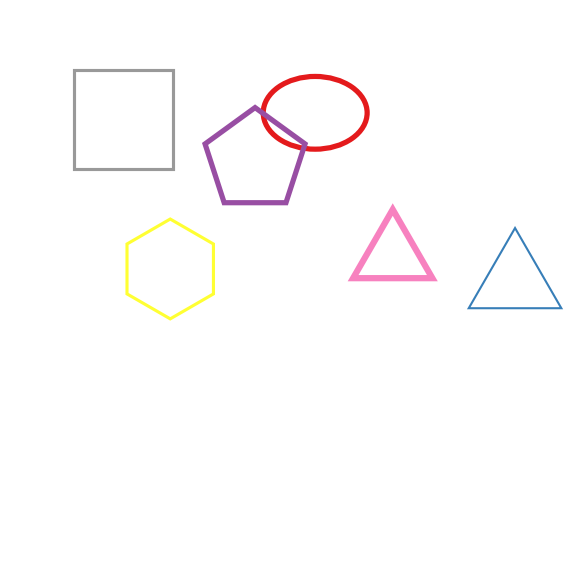[{"shape": "oval", "thickness": 2.5, "radius": 0.45, "center": [0.546, 0.804]}, {"shape": "triangle", "thickness": 1, "radius": 0.46, "center": [0.892, 0.512]}, {"shape": "pentagon", "thickness": 2.5, "radius": 0.46, "center": [0.442, 0.722]}, {"shape": "hexagon", "thickness": 1.5, "radius": 0.43, "center": [0.295, 0.533]}, {"shape": "triangle", "thickness": 3, "radius": 0.4, "center": [0.68, 0.557]}, {"shape": "square", "thickness": 1.5, "radius": 0.43, "center": [0.214, 0.793]}]